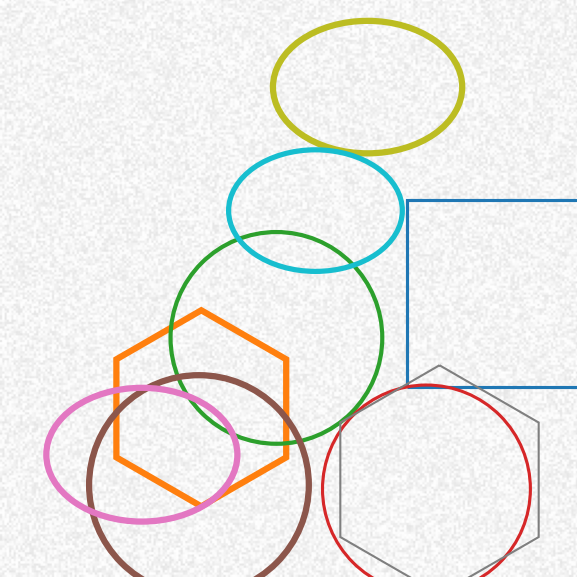[{"shape": "square", "thickness": 1.5, "radius": 0.81, "center": [0.865, 0.491]}, {"shape": "hexagon", "thickness": 3, "radius": 0.85, "center": [0.349, 0.292]}, {"shape": "circle", "thickness": 2, "radius": 0.92, "center": [0.479, 0.414]}, {"shape": "circle", "thickness": 1.5, "radius": 0.9, "center": [0.738, 0.152]}, {"shape": "circle", "thickness": 3, "radius": 0.95, "center": [0.345, 0.159]}, {"shape": "oval", "thickness": 3, "radius": 0.83, "center": [0.246, 0.212]}, {"shape": "hexagon", "thickness": 1, "radius": 0.99, "center": [0.761, 0.168]}, {"shape": "oval", "thickness": 3, "radius": 0.82, "center": [0.637, 0.848]}, {"shape": "oval", "thickness": 2.5, "radius": 0.75, "center": [0.546, 0.634]}]